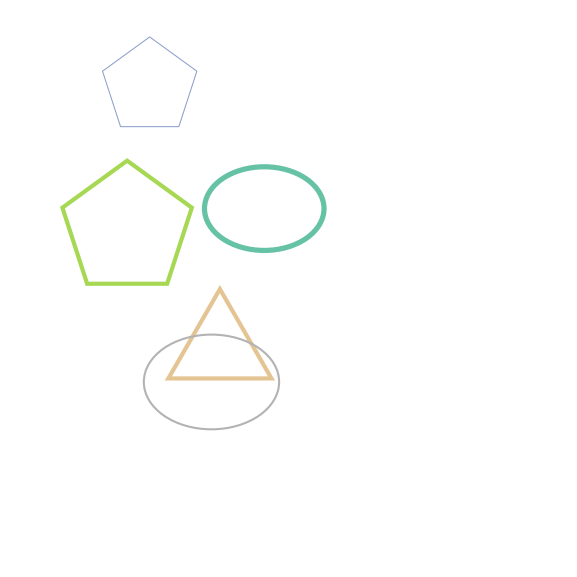[{"shape": "oval", "thickness": 2.5, "radius": 0.52, "center": [0.458, 0.638]}, {"shape": "pentagon", "thickness": 0.5, "radius": 0.43, "center": [0.259, 0.849]}, {"shape": "pentagon", "thickness": 2, "radius": 0.59, "center": [0.22, 0.603]}, {"shape": "triangle", "thickness": 2, "radius": 0.52, "center": [0.381, 0.395]}, {"shape": "oval", "thickness": 1, "radius": 0.59, "center": [0.366, 0.338]}]